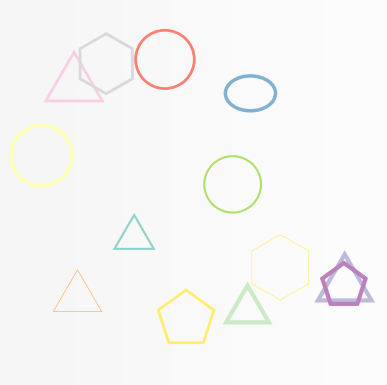[{"shape": "triangle", "thickness": 1.5, "radius": 0.29, "center": [0.346, 0.383]}, {"shape": "circle", "thickness": 2.5, "radius": 0.39, "center": [0.107, 0.596]}, {"shape": "triangle", "thickness": 3, "radius": 0.4, "center": [0.89, 0.26]}, {"shape": "circle", "thickness": 2, "radius": 0.38, "center": [0.426, 0.846]}, {"shape": "oval", "thickness": 2.5, "radius": 0.32, "center": [0.646, 0.758]}, {"shape": "triangle", "thickness": 0.5, "radius": 0.36, "center": [0.2, 0.227]}, {"shape": "circle", "thickness": 1.5, "radius": 0.37, "center": [0.6, 0.521]}, {"shape": "triangle", "thickness": 2, "radius": 0.42, "center": [0.191, 0.78]}, {"shape": "hexagon", "thickness": 2, "radius": 0.39, "center": [0.274, 0.835]}, {"shape": "pentagon", "thickness": 3, "radius": 0.29, "center": [0.888, 0.258]}, {"shape": "triangle", "thickness": 3, "radius": 0.32, "center": [0.639, 0.195]}, {"shape": "hexagon", "thickness": 0.5, "radius": 0.42, "center": [0.723, 0.306]}, {"shape": "pentagon", "thickness": 2, "radius": 0.38, "center": [0.48, 0.171]}]